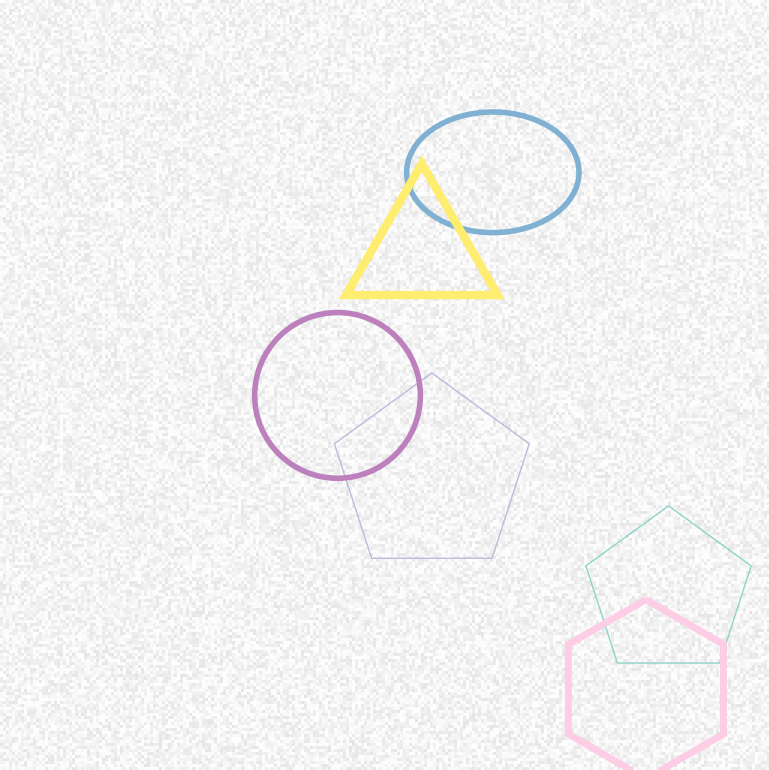[{"shape": "pentagon", "thickness": 0.5, "radius": 0.56, "center": [0.868, 0.23]}, {"shape": "pentagon", "thickness": 0.5, "radius": 0.67, "center": [0.561, 0.383]}, {"shape": "oval", "thickness": 2, "radius": 0.56, "center": [0.64, 0.776]}, {"shape": "hexagon", "thickness": 2.5, "radius": 0.58, "center": [0.839, 0.105]}, {"shape": "circle", "thickness": 2, "radius": 0.54, "center": [0.438, 0.487]}, {"shape": "triangle", "thickness": 3, "radius": 0.57, "center": [0.548, 0.674]}]